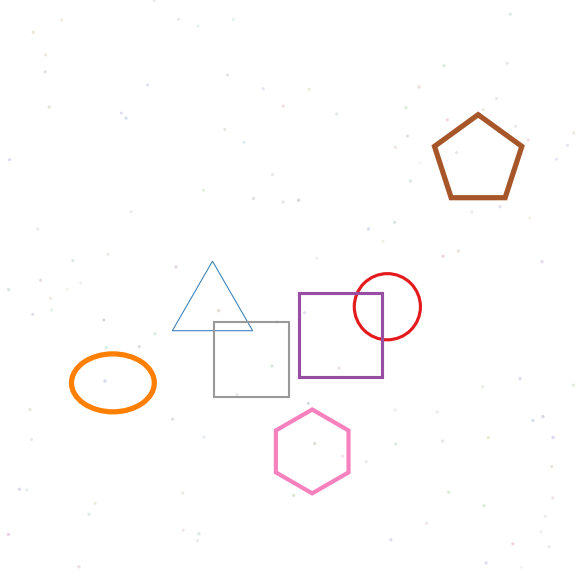[{"shape": "circle", "thickness": 1.5, "radius": 0.29, "center": [0.671, 0.468]}, {"shape": "triangle", "thickness": 0.5, "radius": 0.4, "center": [0.368, 0.467]}, {"shape": "square", "thickness": 1.5, "radius": 0.36, "center": [0.589, 0.419]}, {"shape": "oval", "thickness": 2.5, "radius": 0.36, "center": [0.195, 0.336]}, {"shape": "pentagon", "thickness": 2.5, "radius": 0.4, "center": [0.828, 0.721]}, {"shape": "hexagon", "thickness": 2, "radius": 0.36, "center": [0.541, 0.217]}, {"shape": "square", "thickness": 1, "radius": 0.33, "center": [0.435, 0.376]}]